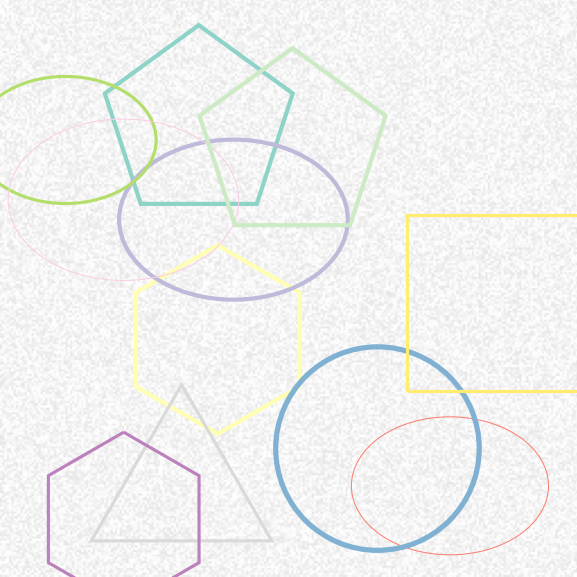[{"shape": "pentagon", "thickness": 2, "radius": 0.86, "center": [0.344, 0.784]}, {"shape": "hexagon", "thickness": 2, "radius": 0.82, "center": [0.377, 0.411]}, {"shape": "oval", "thickness": 2, "radius": 0.99, "center": [0.404, 0.619]}, {"shape": "oval", "thickness": 0.5, "radius": 0.85, "center": [0.779, 0.158]}, {"shape": "circle", "thickness": 2.5, "radius": 0.88, "center": [0.654, 0.222]}, {"shape": "oval", "thickness": 1.5, "radius": 0.79, "center": [0.113, 0.757]}, {"shape": "oval", "thickness": 0.5, "radius": 1.0, "center": [0.214, 0.653]}, {"shape": "triangle", "thickness": 1.5, "radius": 0.9, "center": [0.314, 0.153]}, {"shape": "hexagon", "thickness": 1.5, "radius": 0.75, "center": [0.214, 0.1]}, {"shape": "pentagon", "thickness": 2, "radius": 0.85, "center": [0.507, 0.746]}, {"shape": "square", "thickness": 1.5, "radius": 0.77, "center": [0.859, 0.474]}]